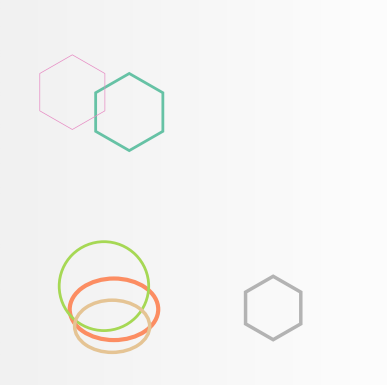[{"shape": "hexagon", "thickness": 2, "radius": 0.5, "center": [0.334, 0.709]}, {"shape": "oval", "thickness": 3, "radius": 0.57, "center": [0.294, 0.197]}, {"shape": "hexagon", "thickness": 0.5, "radius": 0.48, "center": [0.187, 0.761]}, {"shape": "circle", "thickness": 2, "radius": 0.58, "center": [0.268, 0.257]}, {"shape": "oval", "thickness": 2.5, "radius": 0.48, "center": [0.289, 0.153]}, {"shape": "hexagon", "thickness": 2.5, "radius": 0.41, "center": [0.705, 0.2]}]